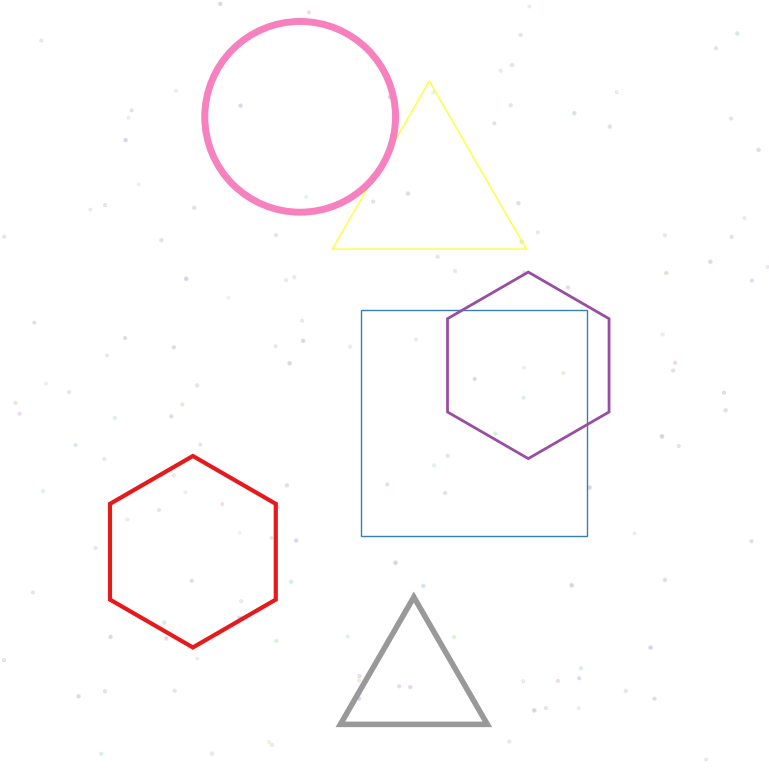[{"shape": "hexagon", "thickness": 1.5, "radius": 0.62, "center": [0.25, 0.283]}, {"shape": "square", "thickness": 0.5, "radius": 0.73, "center": [0.616, 0.451]}, {"shape": "hexagon", "thickness": 1, "radius": 0.61, "center": [0.686, 0.526]}, {"shape": "triangle", "thickness": 0.5, "radius": 0.73, "center": [0.558, 0.749]}, {"shape": "circle", "thickness": 2.5, "radius": 0.62, "center": [0.39, 0.848]}, {"shape": "triangle", "thickness": 2, "radius": 0.55, "center": [0.537, 0.114]}]